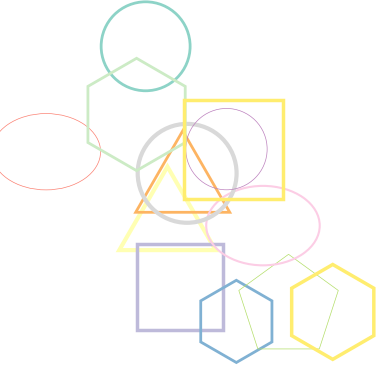[{"shape": "circle", "thickness": 2, "radius": 0.58, "center": [0.378, 0.88]}, {"shape": "triangle", "thickness": 3, "radius": 0.72, "center": [0.435, 0.423]}, {"shape": "square", "thickness": 2.5, "radius": 0.56, "center": [0.466, 0.256]}, {"shape": "oval", "thickness": 0.5, "radius": 0.71, "center": [0.12, 0.606]}, {"shape": "hexagon", "thickness": 2, "radius": 0.53, "center": [0.614, 0.165]}, {"shape": "triangle", "thickness": 2, "radius": 0.71, "center": [0.475, 0.519]}, {"shape": "pentagon", "thickness": 0.5, "radius": 0.68, "center": [0.749, 0.204]}, {"shape": "oval", "thickness": 1.5, "radius": 0.74, "center": [0.683, 0.414]}, {"shape": "circle", "thickness": 3, "radius": 0.64, "center": [0.486, 0.55]}, {"shape": "circle", "thickness": 0.5, "radius": 0.53, "center": [0.588, 0.613]}, {"shape": "hexagon", "thickness": 2, "radius": 0.73, "center": [0.355, 0.703]}, {"shape": "hexagon", "thickness": 2.5, "radius": 0.62, "center": [0.864, 0.19]}, {"shape": "square", "thickness": 2.5, "radius": 0.64, "center": [0.607, 0.612]}]